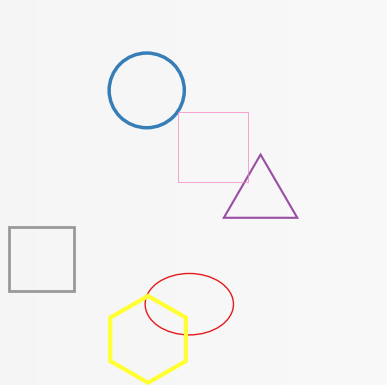[{"shape": "oval", "thickness": 1, "radius": 0.57, "center": [0.489, 0.21]}, {"shape": "circle", "thickness": 2.5, "radius": 0.49, "center": [0.379, 0.765]}, {"shape": "triangle", "thickness": 1.5, "radius": 0.55, "center": [0.672, 0.489]}, {"shape": "hexagon", "thickness": 3, "radius": 0.56, "center": [0.382, 0.119]}, {"shape": "square", "thickness": 0.5, "radius": 0.46, "center": [0.55, 0.618]}, {"shape": "square", "thickness": 2, "radius": 0.42, "center": [0.107, 0.327]}]